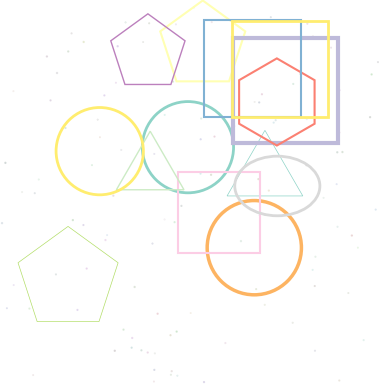[{"shape": "circle", "thickness": 2, "radius": 0.59, "center": [0.488, 0.618]}, {"shape": "triangle", "thickness": 0.5, "radius": 0.57, "center": [0.688, 0.548]}, {"shape": "pentagon", "thickness": 1.5, "radius": 0.58, "center": [0.527, 0.883]}, {"shape": "square", "thickness": 3, "radius": 0.68, "center": [0.741, 0.765]}, {"shape": "hexagon", "thickness": 1.5, "radius": 0.57, "center": [0.719, 0.735]}, {"shape": "square", "thickness": 1.5, "radius": 0.63, "center": [0.656, 0.822]}, {"shape": "circle", "thickness": 2.5, "radius": 0.61, "center": [0.661, 0.357]}, {"shape": "pentagon", "thickness": 0.5, "radius": 0.68, "center": [0.177, 0.275]}, {"shape": "square", "thickness": 1.5, "radius": 0.53, "center": [0.569, 0.448]}, {"shape": "oval", "thickness": 2, "radius": 0.55, "center": [0.72, 0.517]}, {"shape": "pentagon", "thickness": 1, "radius": 0.51, "center": [0.384, 0.863]}, {"shape": "triangle", "thickness": 1, "radius": 0.51, "center": [0.39, 0.558]}, {"shape": "circle", "thickness": 2, "radius": 0.57, "center": [0.259, 0.607]}, {"shape": "square", "thickness": 2, "radius": 0.62, "center": [0.728, 0.822]}]